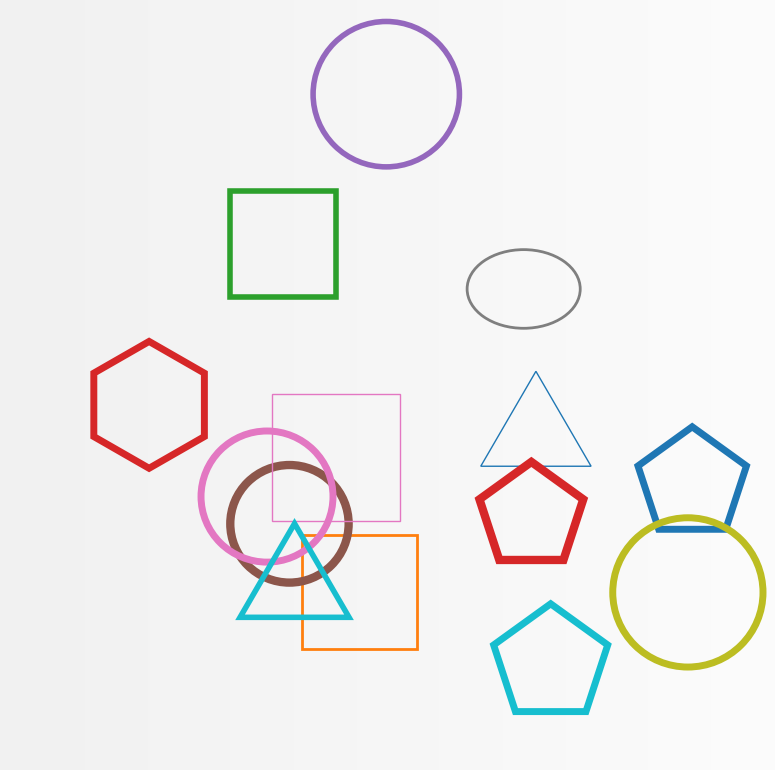[{"shape": "triangle", "thickness": 0.5, "radius": 0.41, "center": [0.692, 0.436]}, {"shape": "pentagon", "thickness": 2.5, "radius": 0.37, "center": [0.893, 0.372]}, {"shape": "square", "thickness": 1, "radius": 0.37, "center": [0.464, 0.231]}, {"shape": "square", "thickness": 2, "radius": 0.34, "center": [0.365, 0.683]}, {"shape": "pentagon", "thickness": 3, "radius": 0.35, "center": [0.686, 0.33]}, {"shape": "hexagon", "thickness": 2.5, "radius": 0.41, "center": [0.192, 0.474]}, {"shape": "circle", "thickness": 2, "radius": 0.47, "center": [0.498, 0.878]}, {"shape": "circle", "thickness": 3, "radius": 0.38, "center": [0.374, 0.32]}, {"shape": "square", "thickness": 0.5, "radius": 0.41, "center": [0.434, 0.406]}, {"shape": "circle", "thickness": 2.5, "radius": 0.43, "center": [0.345, 0.355]}, {"shape": "oval", "thickness": 1, "radius": 0.36, "center": [0.676, 0.625]}, {"shape": "circle", "thickness": 2.5, "radius": 0.48, "center": [0.888, 0.231]}, {"shape": "triangle", "thickness": 2, "radius": 0.41, "center": [0.38, 0.239]}, {"shape": "pentagon", "thickness": 2.5, "radius": 0.39, "center": [0.711, 0.138]}]